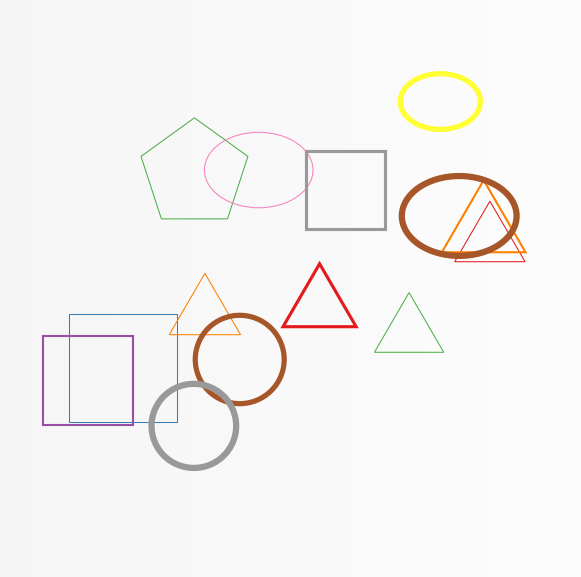[{"shape": "triangle", "thickness": 1.5, "radius": 0.36, "center": [0.55, 0.47]}, {"shape": "triangle", "thickness": 0.5, "radius": 0.35, "center": [0.843, 0.581]}, {"shape": "square", "thickness": 0.5, "radius": 0.47, "center": [0.212, 0.362]}, {"shape": "triangle", "thickness": 0.5, "radius": 0.34, "center": [0.704, 0.424]}, {"shape": "pentagon", "thickness": 0.5, "radius": 0.48, "center": [0.335, 0.698]}, {"shape": "square", "thickness": 1, "radius": 0.39, "center": [0.151, 0.341]}, {"shape": "triangle", "thickness": 1, "radius": 0.42, "center": [0.832, 0.604]}, {"shape": "triangle", "thickness": 0.5, "radius": 0.35, "center": [0.352, 0.455]}, {"shape": "oval", "thickness": 2.5, "radius": 0.34, "center": [0.758, 0.823]}, {"shape": "circle", "thickness": 2.5, "radius": 0.38, "center": [0.412, 0.377]}, {"shape": "oval", "thickness": 3, "radius": 0.49, "center": [0.79, 0.625]}, {"shape": "oval", "thickness": 0.5, "radius": 0.47, "center": [0.445, 0.705]}, {"shape": "circle", "thickness": 3, "radius": 0.36, "center": [0.334, 0.262]}, {"shape": "square", "thickness": 1.5, "radius": 0.34, "center": [0.594, 0.67]}]